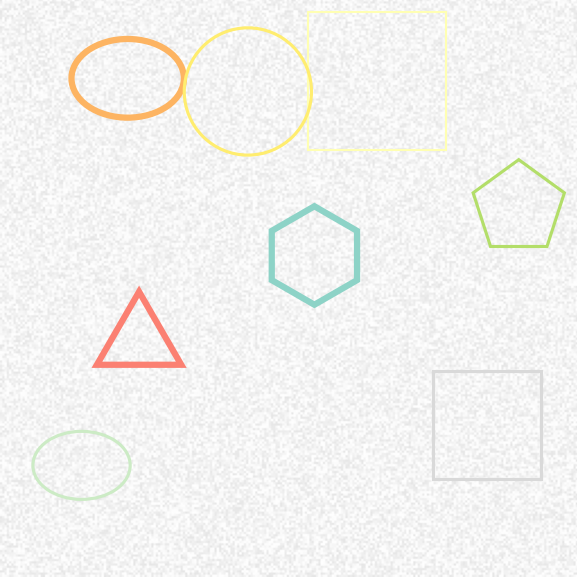[{"shape": "hexagon", "thickness": 3, "radius": 0.43, "center": [0.544, 0.557]}, {"shape": "square", "thickness": 1, "radius": 0.6, "center": [0.653, 0.858]}, {"shape": "triangle", "thickness": 3, "radius": 0.42, "center": [0.241, 0.41]}, {"shape": "oval", "thickness": 3, "radius": 0.49, "center": [0.221, 0.864]}, {"shape": "pentagon", "thickness": 1.5, "radius": 0.42, "center": [0.898, 0.64]}, {"shape": "square", "thickness": 1.5, "radius": 0.47, "center": [0.843, 0.263]}, {"shape": "oval", "thickness": 1.5, "radius": 0.42, "center": [0.141, 0.193]}, {"shape": "circle", "thickness": 1.5, "radius": 0.55, "center": [0.429, 0.841]}]